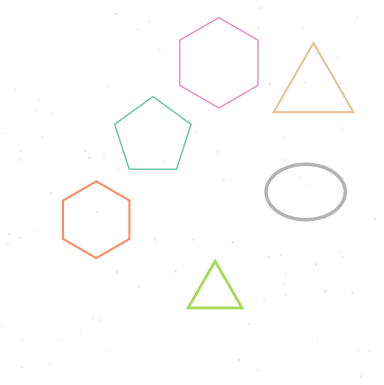[{"shape": "pentagon", "thickness": 1, "radius": 0.52, "center": [0.397, 0.645]}, {"shape": "hexagon", "thickness": 1.5, "radius": 0.5, "center": [0.25, 0.429]}, {"shape": "hexagon", "thickness": 1, "radius": 0.59, "center": [0.568, 0.837]}, {"shape": "triangle", "thickness": 2, "radius": 0.4, "center": [0.559, 0.241]}, {"shape": "triangle", "thickness": 1.5, "radius": 0.6, "center": [0.814, 0.769]}, {"shape": "oval", "thickness": 2.5, "radius": 0.51, "center": [0.794, 0.501]}]